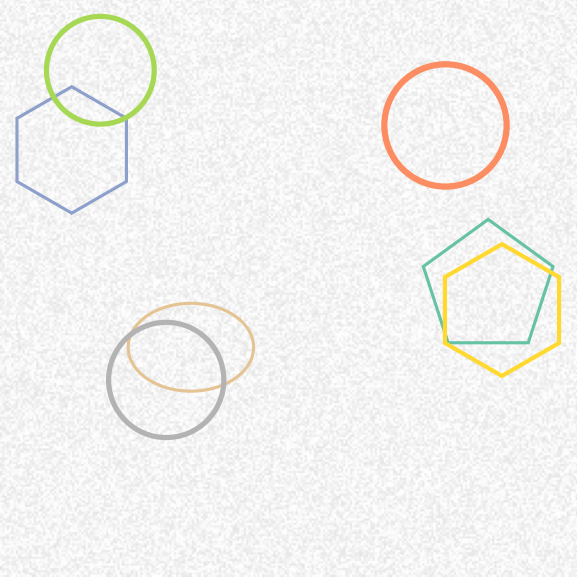[{"shape": "pentagon", "thickness": 1.5, "radius": 0.59, "center": [0.845, 0.501]}, {"shape": "circle", "thickness": 3, "radius": 0.53, "center": [0.771, 0.782]}, {"shape": "hexagon", "thickness": 1.5, "radius": 0.55, "center": [0.124, 0.739]}, {"shape": "circle", "thickness": 2.5, "radius": 0.47, "center": [0.174, 0.877]}, {"shape": "hexagon", "thickness": 2, "radius": 0.57, "center": [0.869, 0.462]}, {"shape": "oval", "thickness": 1.5, "radius": 0.54, "center": [0.331, 0.398]}, {"shape": "circle", "thickness": 2.5, "radius": 0.5, "center": [0.288, 0.341]}]